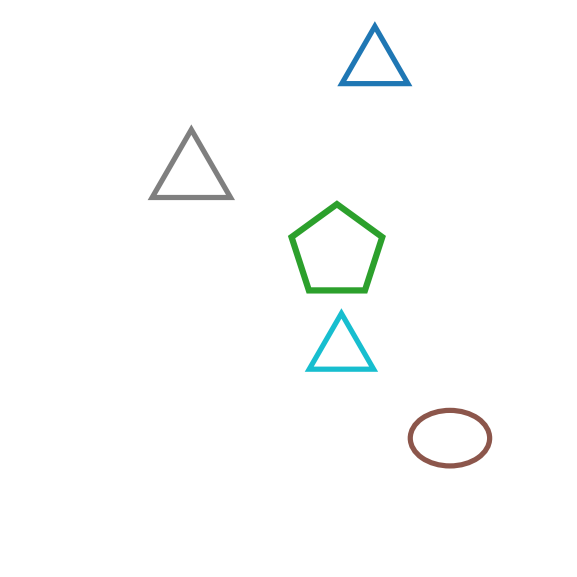[{"shape": "triangle", "thickness": 2.5, "radius": 0.33, "center": [0.649, 0.887]}, {"shape": "pentagon", "thickness": 3, "radius": 0.41, "center": [0.583, 0.563]}, {"shape": "oval", "thickness": 2.5, "radius": 0.34, "center": [0.779, 0.24]}, {"shape": "triangle", "thickness": 2.5, "radius": 0.39, "center": [0.331, 0.696]}, {"shape": "triangle", "thickness": 2.5, "radius": 0.32, "center": [0.591, 0.392]}]